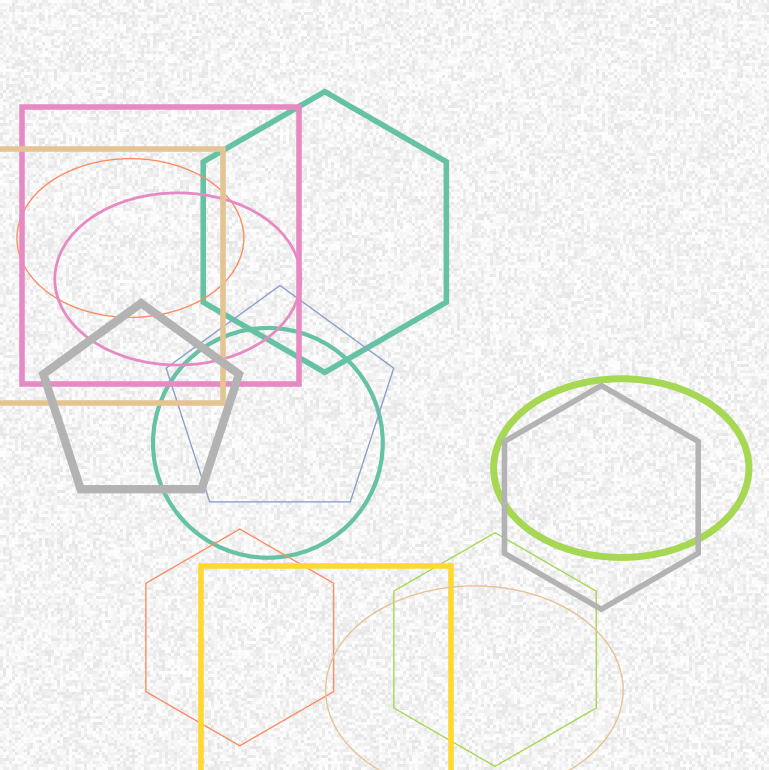[{"shape": "circle", "thickness": 1.5, "radius": 0.75, "center": [0.348, 0.425]}, {"shape": "hexagon", "thickness": 2, "radius": 0.91, "center": [0.422, 0.699]}, {"shape": "hexagon", "thickness": 0.5, "radius": 0.7, "center": [0.311, 0.172]}, {"shape": "oval", "thickness": 0.5, "radius": 0.74, "center": [0.169, 0.691]}, {"shape": "pentagon", "thickness": 0.5, "radius": 0.78, "center": [0.364, 0.474]}, {"shape": "square", "thickness": 2, "radius": 0.9, "center": [0.208, 0.682]}, {"shape": "oval", "thickness": 1, "radius": 0.8, "center": [0.231, 0.638]}, {"shape": "oval", "thickness": 2.5, "radius": 0.83, "center": [0.807, 0.392]}, {"shape": "hexagon", "thickness": 0.5, "radius": 0.76, "center": [0.643, 0.156]}, {"shape": "square", "thickness": 2, "radius": 0.81, "center": [0.424, 0.103]}, {"shape": "square", "thickness": 2, "radius": 0.83, "center": [0.125, 0.642]}, {"shape": "oval", "thickness": 0.5, "radius": 0.97, "center": [0.616, 0.104]}, {"shape": "pentagon", "thickness": 3, "radius": 0.67, "center": [0.183, 0.473]}, {"shape": "hexagon", "thickness": 2, "radius": 0.73, "center": [0.781, 0.354]}]